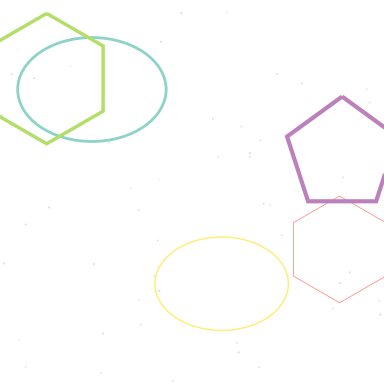[{"shape": "oval", "thickness": 2, "radius": 0.96, "center": [0.239, 0.768]}, {"shape": "hexagon", "thickness": 0.5, "radius": 0.69, "center": [0.882, 0.352]}, {"shape": "hexagon", "thickness": 2.5, "radius": 0.85, "center": [0.121, 0.796]}, {"shape": "pentagon", "thickness": 3, "radius": 0.75, "center": [0.889, 0.599]}, {"shape": "oval", "thickness": 1, "radius": 0.87, "center": [0.576, 0.263]}]